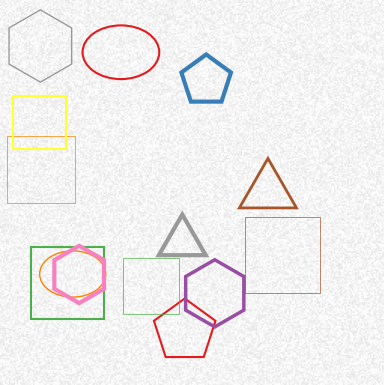[{"shape": "oval", "thickness": 1.5, "radius": 0.5, "center": [0.314, 0.864]}, {"shape": "pentagon", "thickness": 1.5, "radius": 0.42, "center": [0.48, 0.141]}, {"shape": "pentagon", "thickness": 3, "radius": 0.34, "center": [0.536, 0.791]}, {"shape": "square", "thickness": 1.5, "radius": 0.47, "center": [0.175, 0.265]}, {"shape": "square", "thickness": 0.5, "radius": 0.37, "center": [0.392, 0.257]}, {"shape": "hexagon", "thickness": 2.5, "radius": 0.44, "center": [0.558, 0.238]}, {"shape": "oval", "thickness": 1, "radius": 0.43, "center": [0.189, 0.288]}, {"shape": "square", "thickness": 0.5, "radius": 0.44, "center": [0.107, 0.56]}, {"shape": "square", "thickness": 1.5, "radius": 0.34, "center": [0.102, 0.681]}, {"shape": "triangle", "thickness": 2, "radius": 0.43, "center": [0.696, 0.503]}, {"shape": "square", "thickness": 0.5, "radius": 0.49, "center": [0.734, 0.337]}, {"shape": "hexagon", "thickness": 3, "radius": 0.37, "center": [0.206, 0.287]}, {"shape": "hexagon", "thickness": 1, "radius": 0.47, "center": [0.105, 0.881]}, {"shape": "triangle", "thickness": 3, "radius": 0.35, "center": [0.473, 0.372]}]